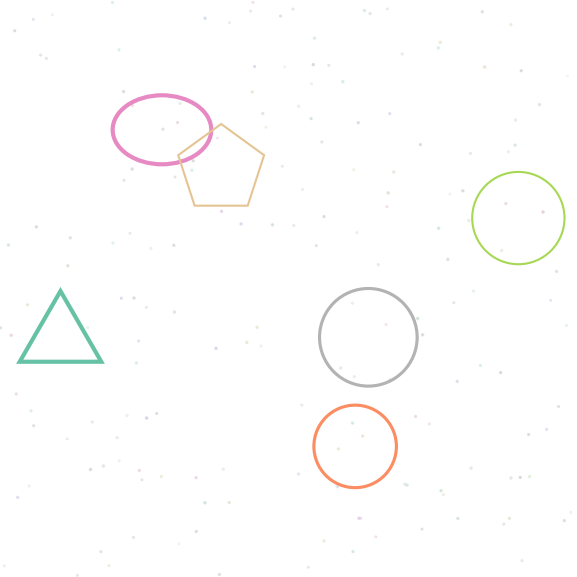[{"shape": "triangle", "thickness": 2, "radius": 0.41, "center": [0.105, 0.414]}, {"shape": "circle", "thickness": 1.5, "radius": 0.36, "center": [0.615, 0.226]}, {"shape": "oval", "thickness": 2, "radius": 0.43, "center": [0.28, 0.774]}, {"shape": "circle", "thickness": 1, "radius": 0.4, "center": [0.898, 0.622]}, {"shape": "pentagon", "thickness": 1, "radius": 0.39, "center": [0.383, 0.706]}, {"shape": "circle", "thickness": 1.5, "radius": 0.42, "center": [0.638, 0.415]}]